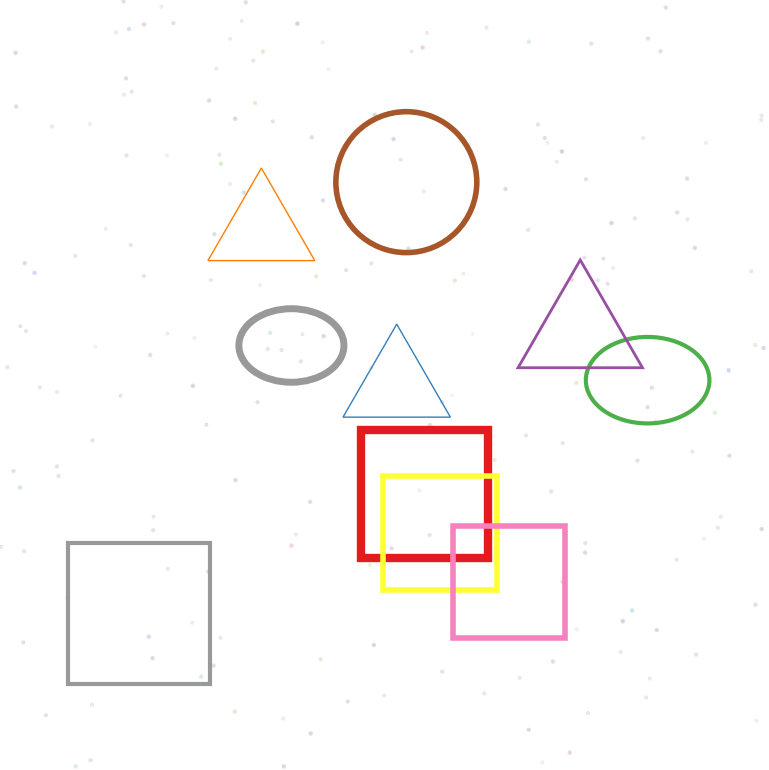[{"shape": "square", "thickness": 3, "radius": 0.41, "center": [0.551, 0.359]}, {"shape": "triangle", "thickness": 0.5, "radius": 0.4, "center": [0.515, 0.499]}, {"shape": "oval", "thickness": 1.5, "radius": 0.4, "center": [0.841, 0.506]}, {"shape": "triangle", "thickness": 1, "radius": 0.47, "center": [0.754, 0.569]}, {"shape": "triangle", "thickness": 0.5, "radius": 0.4, "center": [0.339, 0.702]}, {"shape": "square", "thickness": 2, "radius": 0.37, "center": [0.571, 0.308]}, {"shape": "circle", "thickness": 2, "radius": 0.46, "center": [0.528, 0.763]}, {"shape": "square", "thickness": 2, "radius": 0.36, "center": [0.661, 0.244]}, {"shape": "oval", "thickness": 2.5, "radius": 0.34, "center": [0.378, 0.551]}, {"shape": "square", "thickness": 1.5, "radius": 0.46, "center": [0.181, 0.203]}]